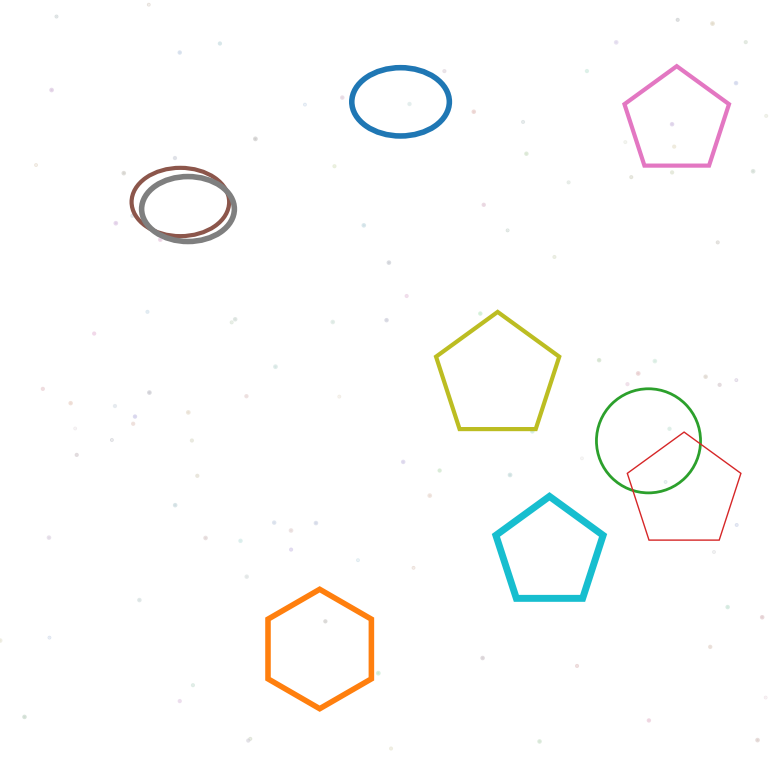[{"shape": "oval", "thickness": 2, "radius": 0.32, "center": [0.52, 0.868]}, {"shape": "hexagon", "thickness": 2, "radius": 0.39, "center": [0.415, 0.157]}, {"shape": "circle", "thickness": 1, "radius": 0.34, "center": [0.842, 0.427]}, {"shape": "pentagon", "thickness": 0.5, "radius": 0.39, "center": [0.888, 0.361]}, {"shape": "oval", "thickness": 1.5, "radius": 0.32, "center": [0.234, 0.738]}, {"shape": "pentagon", "thickness": 1.5, "radius": 0.36, "center": [0.879, 0.843]}, {"shape": "oval", "thickness": 2, "radius": 0.3, "center": [0.244, 0.729]}, {"shape": "pentagon", "thickness": 1.5, "radius": 0.42, "center": [0.646, 0.511]}, {"shape": "pentagon", "thickness": 2.5, "radius": 0.37, "center": [0.714, 0.282]}]